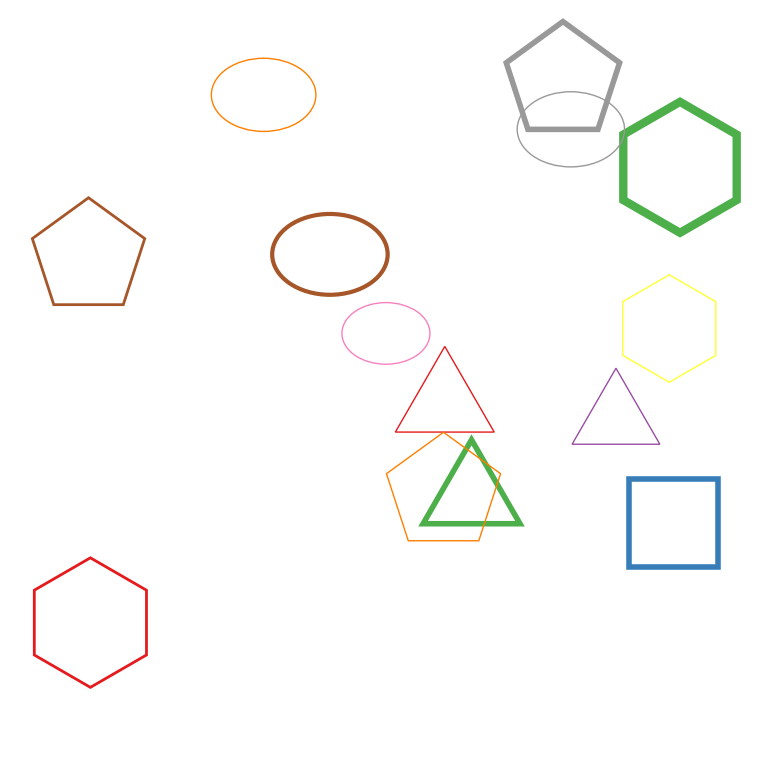[{"shape": "hexagon", "thickness": 1, "radius": 0.42, "center": [0.117, 0.191]}, {"shape": "triangle", "thickness": 0.5, "radius": 0.37, "center": [0.578, 0.476]}, {"shape": "square", "thickness": 2, "radius": 0.29, "center": [0.875, 0.321]}, {"shape": "hexagon", "thickness": 3, "radius": 0.43, "center": [0.883, 0.783]}, {"shape": "triangle", "thickness": 2, "radius": 0.36, "center": [0.612, 0.356]}, {"shape": "triangle", "thickness": 0.5, "radius": 0.33, "center": [0.8, 0.456]}, {"shape": "oval", "thickness": 0.5, "radius": 0.34, "center": [0.342, 0.877]}, {"shape": "pentagon", "thickness": 0.5, "radius": 0.39, "center": [0.576, 0.361]}, {"shape": "hexagon", "thickness": 0.5, "radius": 0.35, "center": [0.869, 0.573]}, {"shape": "oval", "thickness": 1.5, "radius": 0.37, "center": [0.428, 0.67]}, {"shape": "pentagon", "thickness": 1, "radius": 0.38, "center": [0.115, 0.666]}, {"shape": "oval", "thickness": 0.5, "radius": 0.29, "center": [0.501, 0.567]}, {"shape": "oval", "thickness": 0.5, "radius": 0.35, "center": [0.741, 0.832]}, {"shape": "pentagon", "thickness": 2, "radius": 0.39, "center": [0.731, 0.895]}]